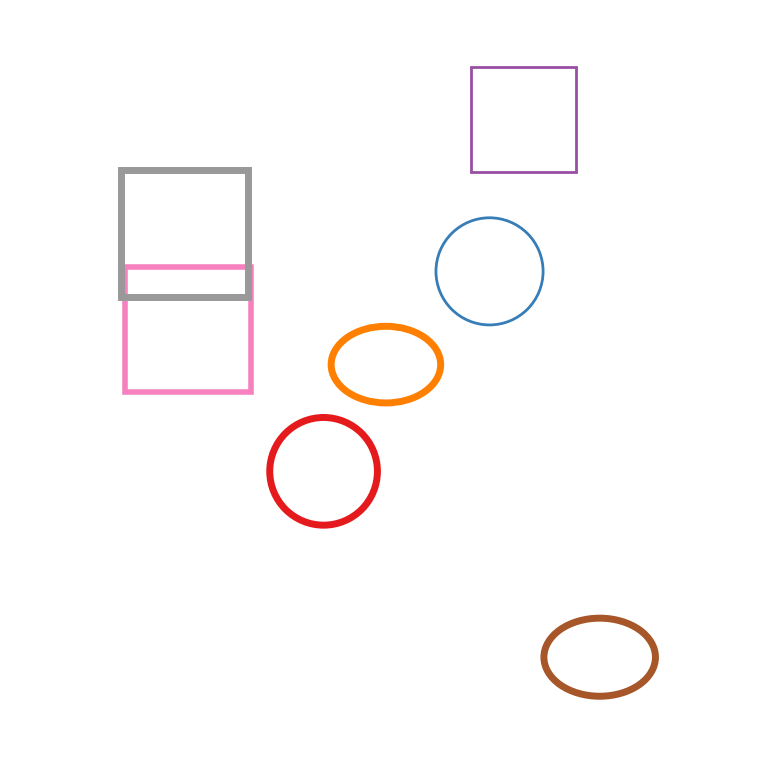[{"shape": "circle", "thickness": 2.5, "radius": 0.35, "center": [0.42, 0.388]}, {"shape": "circle", "thickness": 1, "radius": 0.35, "center": [0.636, 0.648]}, {"shape": "square", "thickness": 1, "radius": 0.34, "center": [0.68, 0.844]}, {"shape": "oval", "thickness": 2.5, "radius": 0.36, "center": [0.501, 0.526]}, {"shape": "oval", "thickness": 2.5, "radius": 0.36, "center": [0.779, 0.146]}, {"shape": "square", "thickness": 2, "radius": 0.41, "center": [0.244, 0.572]}, {"shape": "square", "thickness": 2.5, "radius": 0.41, "center": [0.24, 0.697]}]